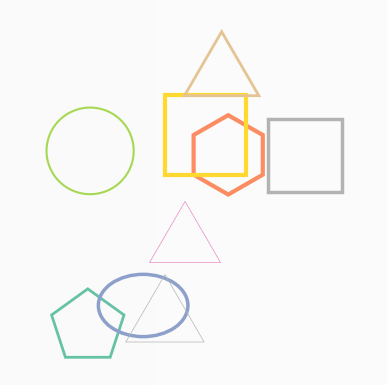[{"shape": "pentagon", "thickness": 2, "radius": 0.49, "center": [0.227, 0.151]}, {"shape": "hexagon", "thickness": 3, "radius": 0.52, "center": [0.589, 0.598]}, {"shape": "oval", "thickness": 2.5, "radius": 0.58, "center": [0.369, 0.207]}, {"shape": "triangle", "thickness": 0.5, "radius": 0.53, "center": [0.478, 0.371]}, {"shape": "circle", "thickness": 1.5, "radius": 0.56, "center": [0.233, 0.608]}, {"shape": "square", "thickness": 3, "radius": 0.52, "center": [0.53, 0.649]}, {"shape": "triangle", "thickness": 2, "radius": 0.55, "center": [0.572, 0.807]}, {"shape": "triangle", "thickness": 0.5, "radius": 0.58, "center": [0.426, 0.17]}, {"shape": "square", "thickness": 2.5, "radius": 0.47, "center": [0.787, 0.597]}]